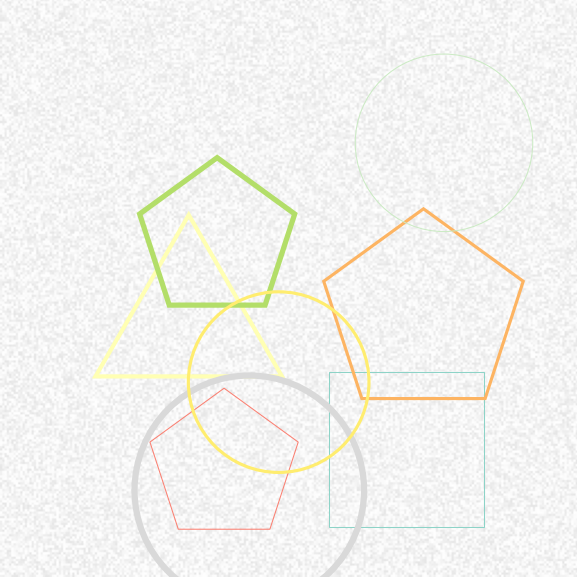[{"shape": "square", "thickness": 0.5, "radius": 0.67, "center": [0.704, 0.221]}, {"shape": "triangle", "thickness": 2, "radius": 0.93, "center": [0.327, 0.441]}, {"shape": "pentagon", "thickness": 0.5, "radius": 0.67, "center": [0.388, 0.192]}, {"shape": "pentagon", "thickness": 1.5, "radius": 0.91, "center": [0.733, 0.456]}, {"shape": "pentagon", "thickness": 2.5, "radius": 0.71, "center": [0.376, 0.585]}, {"shape": "circle", "thickness": 3, "radius": 0.99, "center": [0.432, 0.15]}, {"shape": "circle", "thickness": 0.5, "radius": 0.77, "center": [0.769, 0.752]}, {"shape": "circle", "thickness": 1.5, "radius": 0.78, "center": [0.483, 0.337]}]